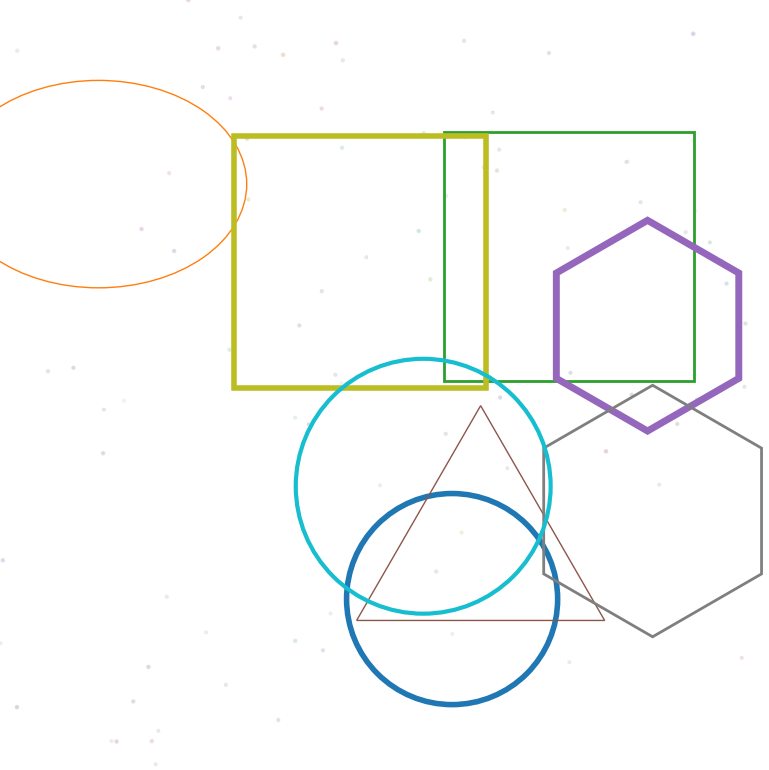[{"shape": "circle", "thickness": 2, "radius": 0.69, "center": [0.587, 0.222]}, {"shape": "oval", "thickness": 0.5, "radius": 0.96, "center": [0.128, 0.761]}, {"shape": "square", "thickness": 1, "radius": 0.81, "center": [0.739, 0.667]}, {"shape": "hexagon", "thickness": 2.5, "radius": 0.68, "center": [0.841, 0.577]}, {"shape": "triangle", "thickness": 0.5, "radius": 0.93, "center": [0.624, 0.287]}, {"shape": "hexagon", "thickness": 1, "radius": 0.82, "center": [0.848, 0.336]}, {"shape": "square", "thickness": 2, "radius": 0.82, "center": [0.467, 0.66]}, {"shape": "circle", "thickness": 1.5, "radius": 0.83, "center": [0.55, 0.369]}]